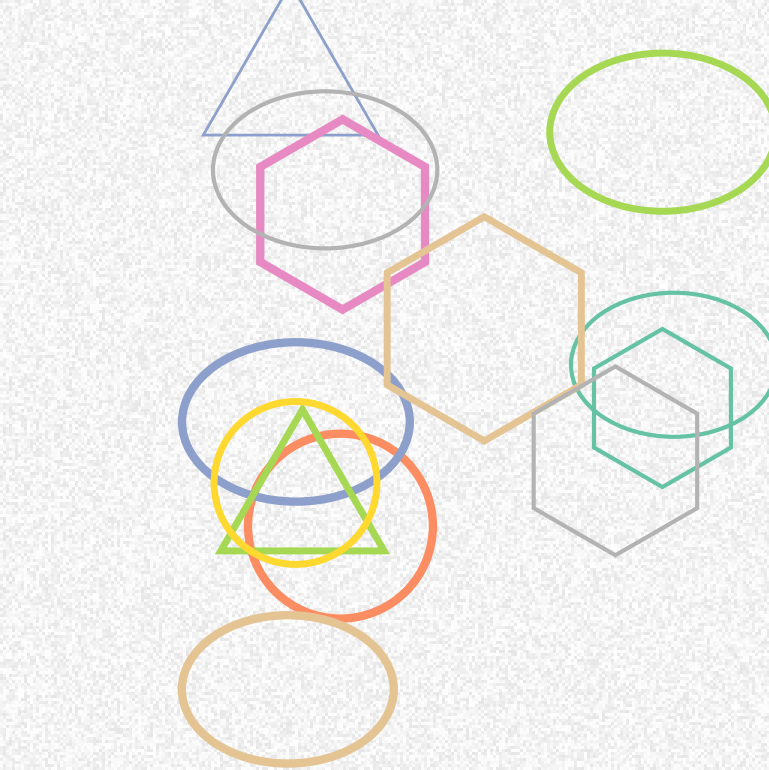[{"shape": "oval", "thickness": 1.5, "radius": 0.67, "center": [0.875, 0.526]}, {"shape": "hexagon", "thickness": 1.5, "radius": 0.51, "center": [0.86, 0.47]}, {"shape": "circle", "thickness": 3, "radius": 0.6, "center": [0.442, 0.317]}, {"shape": "triangle", "thickness": 1, "radius": 0.66, "center": [0.378, 0.89]}, {"shape": "oval", "thickness": 3, "radius": 0.74, "center": [0.384, 0.452]}, {"shape": "hexagon", "thickness": 3, "radius": 0.62, "center": [0.445, 0.721]}, {"shape": "triangle", "thickness": 2.5, "radius": 0.61, "center": [0.393, 0.346]}, {"shape": "oval", "thickness": 2.5, "radius": 0.73, "center": [0.861, 0.828]}, {"shape": "circle", "thickness": 2.5, "radius": 0.53, "center": [0.384, 0.373]}, {"shape": "oval", "thickness": 3, "radius": 0.69, "center": [0.374, 0.105]}, {"shape": "hexagon", "thickness": 2.5, "radius": 0.73, "center": [0.629, 0.573]}, {"shape": "hexagon", "thickness": 1.5, "radius": 0.61, "center": [0.799, 0.401]}, {"shape": "oval", "thickness": 1.5, "radius": 0.73, "center": [0.422, 0.779]}]